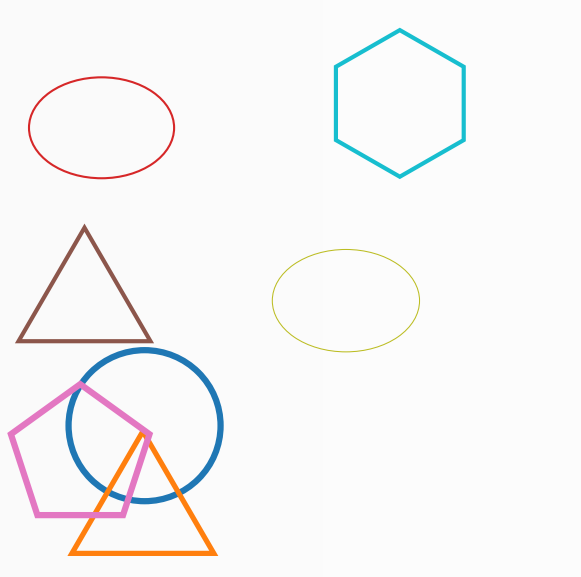[{"shape": "circle", "thickness": 3, "radius": 0.65, "center": [0.249, 0.262]}, {"shape": "triangle", "thickness": 2.5, "radius": 0.7, "center": [0.246, 0.111]}, {"shape": "oval", "thickness": 1, "radius": 0.62, "center": [0.175, 0.778]}, {"shape": "triangle", "thickness": 2, "radius": 0.66, "center": [0.145, 0.474]}, {"shape": "pentagon", "thickness": 3, "radius": 0.63, "center": [0.138, 0.209]}, {"shape": "oval", "thickness": 0.5, "radius": 0.63, "center": [0.595, 0.478]}, {"shape": "hexagon", "thickness": 2, "radius": 0.63, "center": [0.688, 0.82]}]